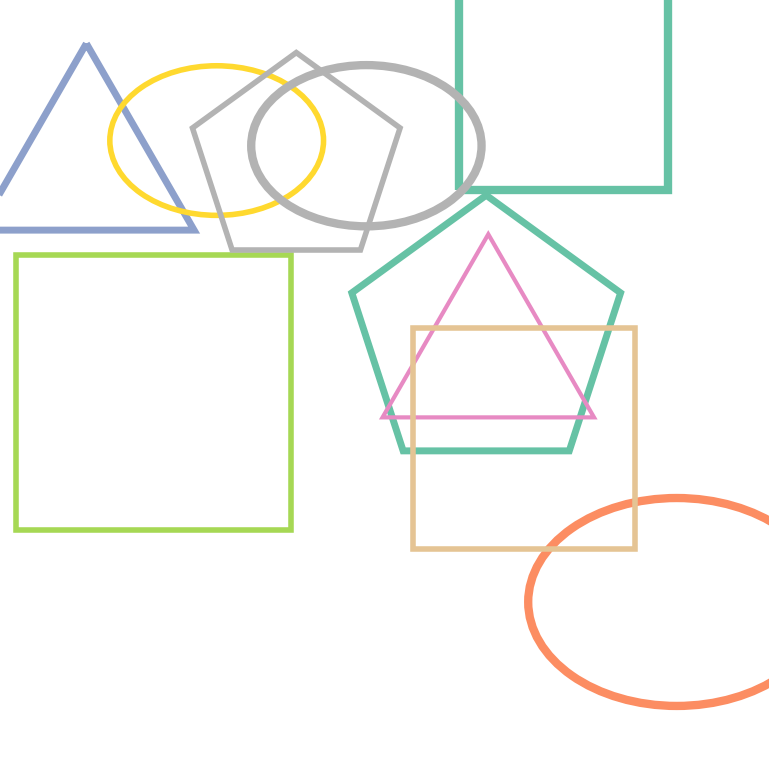[{"shape": "pentagon", "thickness": 2.5, "radius": 0.92, "center": [0.631, 0.563]}, {"shape": "square", "thickness": 3, "radius": 0.68, "center": [0.732, 0.89]}, {"shape": "oval", "thickness": 3, "radius": 0.96, "center": [0.879, 0.218]}, {"shape": "triangle", "thickness": 2.5, "radius": 0.81, "center": [0.112, 0.782]}, {"shape": "triangle", "thickness": 1.5, "radius": 0.79, "center": [0.634, 0.537]}, {"shape": "square", "thickness": 2, "radius": 0.89, "center": [0.199, 0.491]}, {"shape": "oval", "thickness": 2, "radius": 0.69, "center": [0.281, 0.817]}, {"shape": "square", "thickness": 2, "radius": 0.72, "center": [0.681, 0.431]}, {"shape": "oval", "thickness": 3, "radius": 0.75, "center": [0.476, 0.811]}, {"shape": "pentagon", "thickness": 2, "radius": 0.71, "center": [0.385, 0.79]}]